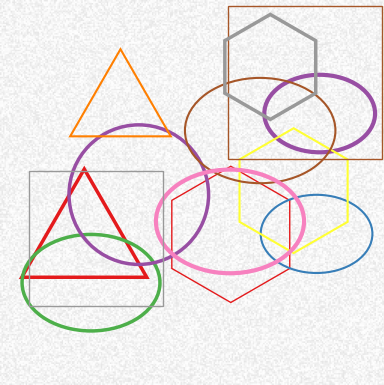[{"shape": "triangle", "thickness": 2.5, "radius": 0.94, "center": [0.219, 0.374]}, {"shape": "hexagon", "thickness": 1, "radius": 0.88, "center": [0.599, 0.391]}, {"shape": "oval", "thickness": 1.5, "radius": 0.73, "center": [0.822, 0.392]}, {"shape": "oval", "thickness": 2.5, "radius": 0.9, "center": [0.236, 0.266]}, {"shape": "circle", "thickness": 2.5, "radius": 0.91, "center": [0.361, 0.494]}, {"shape": "oval", "thickness": 3, "radius": 0.72, "center": [0.83, 0.705]}, {"shape": "triangle", "thickness": 1.5, "radius": 0.75, "center": [0.313, 0.721]}, {"shape": "hexagon", "thickness": 1.5, "radius": 0.81, "center": [0.763, 0.505]}, {"shape": "square", "thickness": 1, "radius": 1.0, "center": [0.792, 0.786]}, {"shape": "oval", "thickness": 1.5, "radius": 0.98, "center": [0.676, 0.661]}, {"shape": "oval", "thickness": 3, "radius": 0.96, "center": [0.597, 0.425]}, {"shape": "hexagon", "thickness": 2.5, "radius": 0.68, "center": [0.702, 0.826]}, {"shape": "square", "thickness": 1, "radius": 0.87, "center": [0.25, 0.38]}]